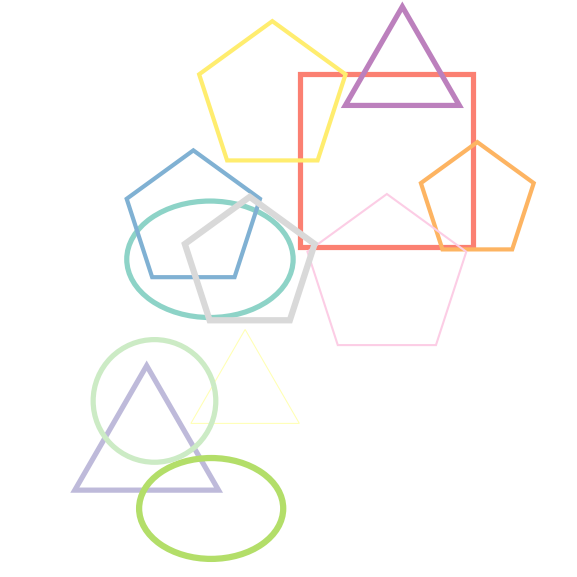[{"shape": "oval", "thickness": 2.5, "radius": 0.72, "center": [0.364, 0.55]}, {"shape": "triangle", "thickness": 0.5, "radius": 0.54, "center": [0.424, 0.32]}, {"shape": "triangle", "thickness": 2.5, "radius": 0.72, "center": [0.254, 0.222]}, {"shape": "square", "thickness": 2.5, "radius": 0.75, "center": [0.67, 0.721]}, {"shape": "pentagon", "thickness": 2, "radius": 0.61, "center": [0.335, 0.617]}, {"shape": "pentagon", "thickness": 2, "radius": 0.51, "center": [0.827, 0.65]}, {"shape": "oval", "thickness": 3, "radius": 0.62, "center": [0.366, 0.119]}, {"shape": "pentagon", "thickness": 1, "radius": 0.72, "center": [0.67, 0.519]}, {"shape": "pentagon", "thickness": 3, "radius": 0.59, "center": [0.432, 0.54]}, {"shape": "triangle", "thickness": 2.5, "radius": 0.57, "center": [0.697, 0.874]}, {"shape": "circle", "thickness": 2.5, "radius": 0.53, "center": [0.267, 0.305]}, {"shape": "pentagon", "thickness": 2, "radius": 0.67, "center": [0.472, 0.829]}]